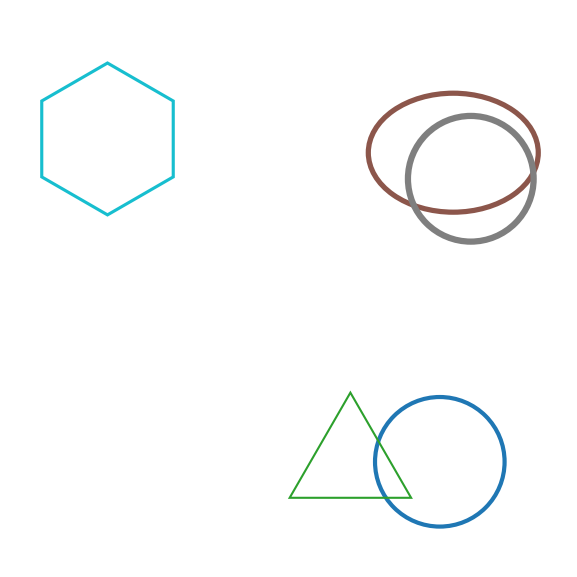[{"shape": "circle", "thickness": 2, "radius": 0.56, "center": [0.762, 0.199]}, {"shape": "triangle", "thickness": 1, "radius": 0.61, "center": [0.607, 0.198]}, {"shape": "oval", "thickness": 2.5, "radius": 0.74, "center": [0.785, 0.735]}, {"shape": "circle", "thickness": 3, "radius": 0.54, "center": [0.815, 0.69]}, {"shape": "hexagon", "thickness": 1.5, "radius": 0.66, "center": [0.186, 0.759]}]